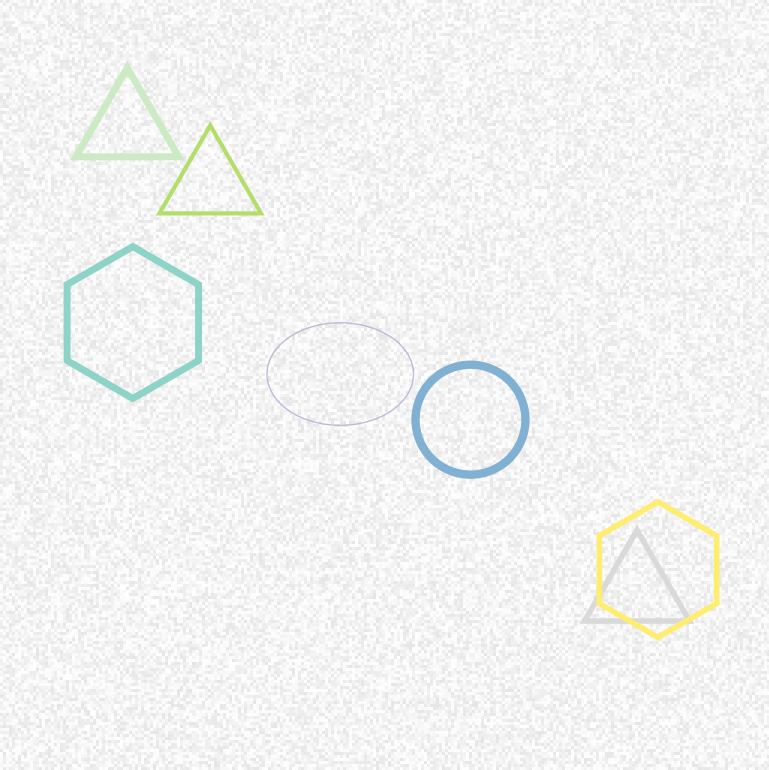[{"shape": "hexagon", "thickness": 2.5, "radius": 0.49, "center": [0.172, 0.581]}, {"shape": "oval", "thickness": 0.5, "radius": 0.48, "center": [0.442, 0.514]}, {"shape": "circle", "thickness": 3, "radius": 0.36, "center": [0.611, 0.455]}, {"shape": "triangle", "thickness": 1.5, "radius": 0.38, "center": [0.273, 0.761]}, {"shape": "triangle", "thickness": 2, "radius": 0.39, "center": [0.827, 0.233]}, {"shape": "triangle", "thickness": 2.5, "radius": 0.39, "center": [0.165, 0.835]}, {"shape": "hexagon", "thickness": 2, "radius": 0.44, "center": [0.855, 0.26]}]